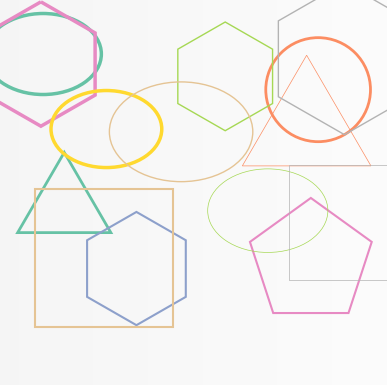[{"shape": "oval", "thickness": 2.5, "radius": 0.75, "center": [0.111, 0.86]}, {"shape": "triangle", "thickness": 2, "radius": 0.69, "center": [0.166, 0.465]}, {"shape": "circle", "thickness": 2, "radius": 0.68, "center": [0.821, 0.767]}, {"shape": "triangle", "thickness": 0.5, "radius": 0.96, "center": [0.791, 0.665]}, {"shape": "hexagon", "thickness": 1.5, "radius": 0.74, "center": [0.352, 0.302]}, {"shape": "pentagon", "thickness": 1.5, "radius": 0.83, "center": [0.802, 0.321]}, {"shape": "hexagon", "thickness": 2.5, "radius": 0.81, "center": [0.106, 0.834]}, {"shape": "oval", "thickness": 0.5, "radius": 0.78, "center": [0.691, 0.453]}, {"shape": "hexagon", "thickness": 1, "radius": 0.71, "center": [0.581, 0.802]}, {"shape": "oval", "thickness": 2.5, "radius": 0.71, "center": [0.275, 0.665]}, {"shape": "oval", "thickness": 1, "radius": 0.93, "center": [0.467, 0.658]}, {"shape": "square", "thickness": 1.5, "radius": 0.89, "center": [0.269, 0.331]}, {"shape": "square", "thickness": 0.5, "radius": 0.74, "center": [0.895, 0.422]}, {"shape": "hexagon", "thickness": 1, "radius": 0.99, "center": [0.889, 0.847]}]